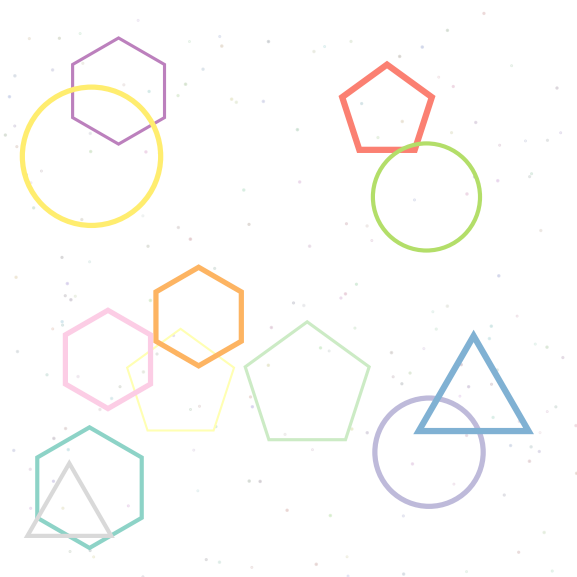[{"shape": "hexagon", "thickness": 2, "radius": 0.52, "center": [0.155, 0.155]}, {"shape": "pentagon", "thickness": 1, "radius": 0.49, "center": [0.313, 0.332]}, {"shape": "circle", "thickness": 2.5, "radius": 0.47, "center": [0.743, 0.216]}, {"shape": "pentagon", "thickness": 3, "radius": 0.41, "center": [0.67, 0.806]}, {"shape": "triangle", "thickness": 3, "radius": 0.55, "center": [0.82, 0.308]}, {"shape": "hexagon", "thickness": 2.5, "radius": 0.43, "center": [0.344, 0.451]}, {"shape": "circle", "thickness": 2, "radius": 0.46, "center": [0.738, 0.658]}, {"shape": "hexagon", "thickness": 2.5, "radius": 0.43, "center": [0.187, 0.377]}, {"shape": "triangle", "thickness": 2, "radius": 0.42, "center": [0.12, 0.113]}, {"shape": "hexagon", "thickness": 1.5, "radius": 0.46, "center": [0.205, 0.841]}, {"shape": "pentagon", "thickness": 1.5, "radius": 0.56, "center": [0.532, 0.329]}, {"shape": "circle", "thickness": 2.5, "radius": 0.6, "center": [0.158, 0.729]}]